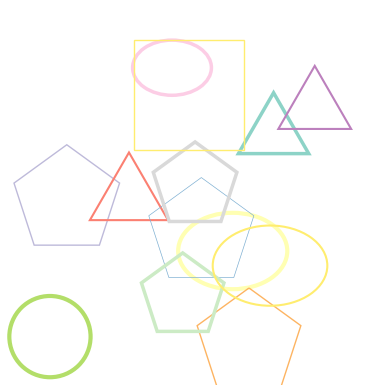[{"shape": "triangle", "thickness": 2.5, "radius": 0.53, "center": [0.711, 0.654]}, {"shape": "oval", "thickness": 3, "radius": 0.71, "center": [0.604, 0.348]}, {"shape": "pentagon", "thickness": 1, "radius": 0.72, "center": [0.173, 0.48]}, {"shape": "triangle", "thickness": 1.5, "radius": 0.59, "center": [0.335, 0.487]}, {"shape": "pentagon", "thickness": 0.5, "radius": 0.72, "center": [0.523, 0.395]}, {"shape": "pentagon", "thickness": 1, "radius": 0.71, "center": [0.647, 0.11]}, {"shape": "circle", "thickness": 3, "radius": 0.53, "center": [0.13, 0.126]}, {"shape": "oval", "thickness": 2.5, "radius": 0.51, "center": [0.447, 0.824]}, {"shape": "pentagon", "thickness": 2.5, "radius": 0.57, "center": [0.507, 0.517]}, {"shape": "triangle", "thickness": 1.5, "radius": 0.55, "center": [0.818, 0.72]}, {"shape": "pentagon", "thickness": 2.5, "radius": 0.56, "center": [0.475, 0.23]}, {"shape": "square", "thickness": 1, "radius": 0.71, "center": [0.492, 0.752]}, {"shape": "oval", "thickness": 1.5, "radius": 0.74, "center": [0.701, 0.31]}]